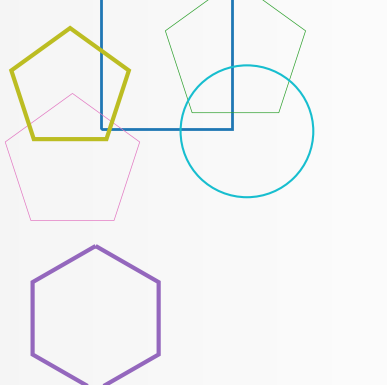[{"shape": "square", "thickness": 2, "radius": 0.85, "center": [0.43, 0.834]}, {"shape": "pentagon", "thickness": 0.5, "radius": 0.95, "center": [0.608, 0.861]}, {"shape": "hexagon", "thickness": 3, "radius": 0.94, "center": [0.247, 0.173]}, {"shape": "pentagon", "thickness": 0.5, "radius": 0.91, "center": [0.187, 0.575]}, {"shape": "pentagon", "thickness": 3, "radius": 0.8, "center": [0.181, 0.768]}, {"shape": "circle", "thickness": 1.5, "radius": 0.86, "center": [0.637, 0.659]}]